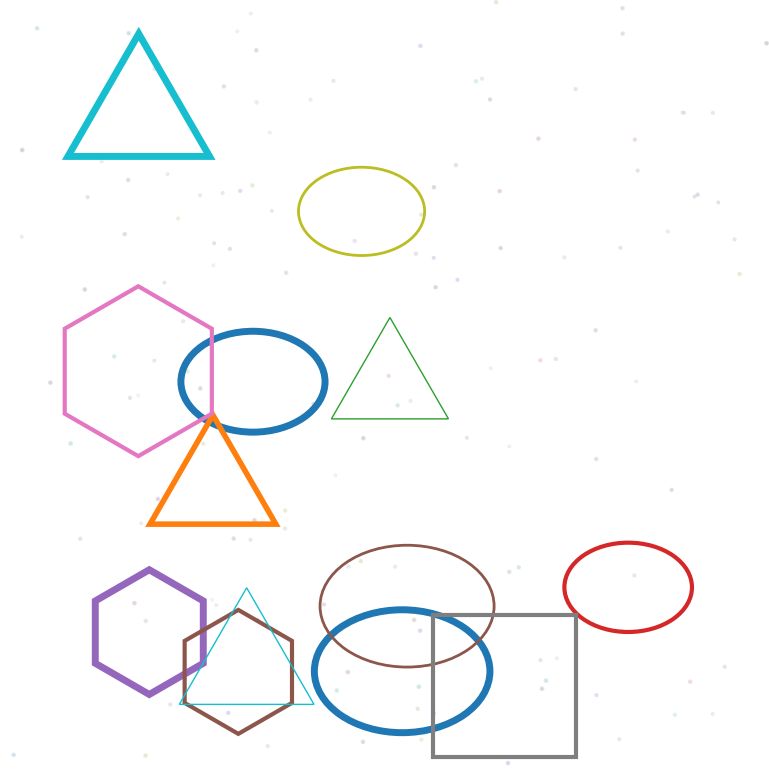[{"shape": "oval", "thickness": 2.5, "radius": 0.57, "center": [0.522, 0.128]}, {"shape": "oval", "thickness": 2.5, "radius": 0.47, "center": [0.329, 0.504]}, {"shape": "triangle", "thickness": 2, "radius": 0.47, "center": [0.276, 0.366]}, {"shape": "triangle", "thickness": 0.5, "radius": 0.44, "center": [0.506, 0.5]}, {"shape": "oval", "thickness": 1.5, "radius": 0.41, "center": [0.816, 0.237]}, {"shape": "hexagon", "thickness": 2.5, "radius": 0.4, "center": [0.194, 0.179]}, {"shape": "hexagon", "thickness": 1.5, "radius": 0.4, "center": [0.31, 0.127]}, {"shape": "oval", "thickness": 1, "radius": 0.57, "center": [0.529, 0.213]}, {"shape": "hexagon", "thickness": 1.5, "radius": 0.55, "center": [0.18, 0.518]}, {"shape": "square", "thickness": 1.5, "radius": 0.46, "center": [0.655, 0.109]}, {"shape": "oval", "thickness": 1, "radius": 0.41, "center": [0.47, 0.725]}, {"shape": "triangle", "thickness": 2.5, "radius": 0.53, "center": [0.18, 0.85]}, {"shape": "triangle", "thickness": 0.5, "radius": 0.5, "center": [0.32, 0.136]}]